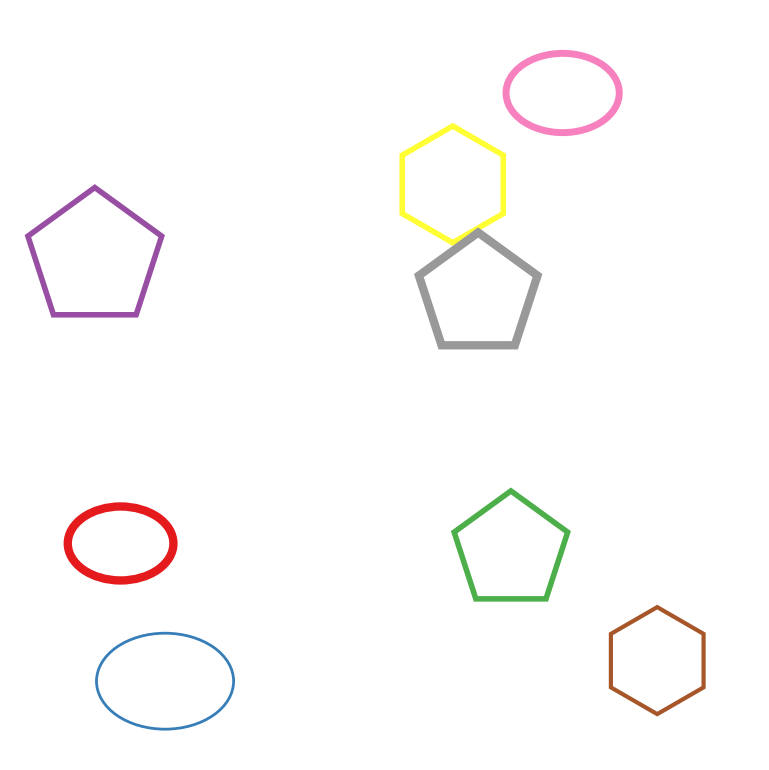[{"shape": "oval", "thickness": 3, "radius": 0.34, "center": [0.157, 0.294]}, {"shape": "oval", "thickness": 1, "radius": 0.45, "center": [0.214, 0.115]}, {"shape": "pentagon", "thickness": 2, "radius": 0.39, "center": [0.664, 0.285]}, {"shape": "pentagon", "thickness": 2, "radius": 0.46, "center": [0.123, 0.665]}, {"shape": "hexagon", "thickness": 2, "radius": 0.38, "center": [0.588, 0.761]}, {"shape": "hexagon", "thickness": 1.5, "radius": 0.35, "center": [0.854, 0.142]}, {"shape": "oval", "thickness": 2.5, "radius": 0.37, "center": [0.731, 0.879]}, {"shape": "pentagon", "thickness": 3, "radius": 0.4, "center": [0.621, 0.617]}]